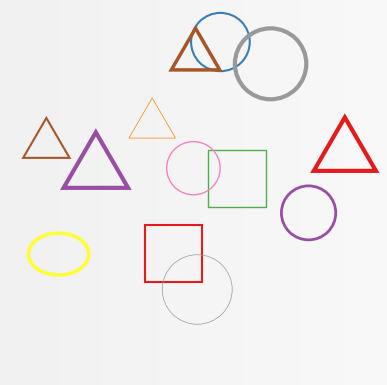[{"shape": "triangle", "thickness": 3, "radius": 0.46, "center": [0.89, 0.602]}, {"shape": "square", "thickness": 1.5, "radius": 0.37, "center": [0.447, 0.341]}, {"shape": "circle", "thickness": 1.5, "radius": 0.38, "center": [0.569, 0.891]}, {"shape": "square", "thickness": 1, "radius": 0.37, "center": [0.612, 0.535]}, {"shape": "triangle", "thickness": 3, "radius": 0.48, "center": [0.247, 0.56]}, {"shape": "circle", "thickness": 2, "radius": 0.35, "center": [0.796, 0.447]}, {"shape": "triangle", "thickness": 0.5, "radius": 0.35, "center": [0.393, 0.676]}, {"shape": "oval", "thickness": 2.5, "radius": 0.39, "center": [0.151, 0.34]}, {"shape": "triangle", "thickness": 1.5, "radius": 0.35, "center": [0.12, 0.625]}, {"shape": "triangle", "thickness": 2.5, "radius": 0.36, "center": [0.505, 0.854]}, {"shape": "circle", "thickness": 1, "radius": 0.35, "center": [0.499, 0.563]}, {"shape": "circle", "thickness": 0.5, "radius": 0.45, "center": [0.509, 0.248]}, {"shape": "circle", "thickness": 3, "radius": 0.46, "center": [0.698, 0.834]}]